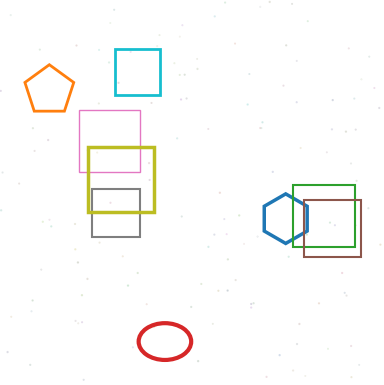[{"shape": "hexagon", "thickness": 2.5, "radius": 0.32, "center": [0.742, 0.432]}, {"shape": "pentagon", "thickness": 2, "radius": 0.33, "center": [0.128, 0.765]}, {"shape": "square", "thickness": 1.5, "radius": 0.4, "center": [0.842, 0.439]}, {"shape": "oval", "thickness": 3, "radius": 0.34, "center": [0.428, 0.113]}, {"shape": "square", "thickness": 1.5, "radius": 0.37, "center": [0.863, 0.407]}, {"shape": "square", "thickness": 1, "radius": 0.4, "center": [0.285, 0.634]}, {"shape": "square", "thickness": 1.5, "radius": 0.31, "center": [0.3, 0.448]}, {"shape": "square", "thickness": 2.5, "radius": 0.43, "center": [0.315, 0.534]}, {"shape": "square", "thickness": 2, "radius": 0.3, "center": [0.357, 0.813]}]